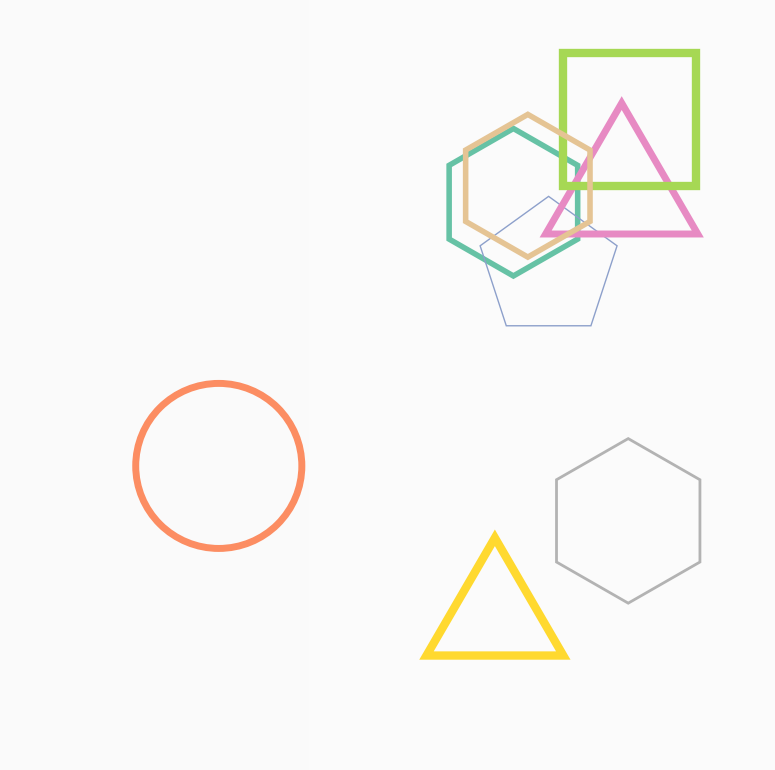[{"shape": "hexagon", "thickness": 2, "radius": 0.48, "center": [0.662, 0.737]}, {"shape": "circle", "thickness": 2.5, "radius": 0.54, "center": [0.282, 0.395]}, {"shape": "pentagon", "thickness": 0.5, "radius": 0.46, "center": [0.708, 0.652]}, {"shape": "triangle", "thickness": 2.5, "radius": 0.57, "center": [0.802, 0.753]}, {"shape": "square", "thickness": 3, "radius": 0.43, "center": [0.812, 0.845]}, {"shape": "triangle", "thickness": 3, "radius": 0.51, "center": [0.639, 0.2]}, {"shape": "hexagon", "thickness": 2, "radius": 0.46, "center": [0.681, 0.759]}, {"shape": "hexagon", "thickness": 1, "radius": 0.53, "center": [0.811, 0.324]}]